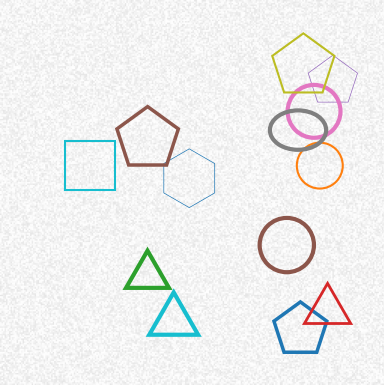[{"shape": "hexagon", "thickness": 0.5, "radius": 0.38, "center": [0.492, 0.537]}, {"shape": "pentagon", "thickness": 2.5, "radius": 0.36, "center": [0.78, 0.143]}, {"shape": "circle", "thickness": 1.5, "radius": 0.3, "center": [0.831, 0.57]}, {"shape": "triangle", "thickness": 3, "radius": 0.32, "center": [0.383, 0.284]}, {"shape": "triangle", "thickness": 2, "radius": 0.35, "center": [0.851, 0.194]}, {"shape": "pentagon", "thickness": 0.5, "radius": 0.34, "center": [0.865, 0.789]}, {"shape": "pentagon", "thickness": 2.5, "radius": 0.42, "center": [0.383, 0.639]}, {"shape": "circle", "thickness": 3, "radius": 0.35, "center": [0.745, 0.363]}, {"shape": "circle", "thickness": 3, "radius": 0.34, "center": [0.816, 0.711]}, {"shape": "oval", "thickness": 3, "radius": 0.37, "center": [0.774, 0.662]}, {"shape": "pentagon", "thickness": 1.5, "radius": 0.42, "center": [0.788, 0.829]}, {"shape": "triangle", "thickness": 3, "radius": 0.37, "center": [0.451, 0.167]}, {"shape": "square", "thickness": 1.5, "radius": 0.32, "center": [0.235, 0.57]}]